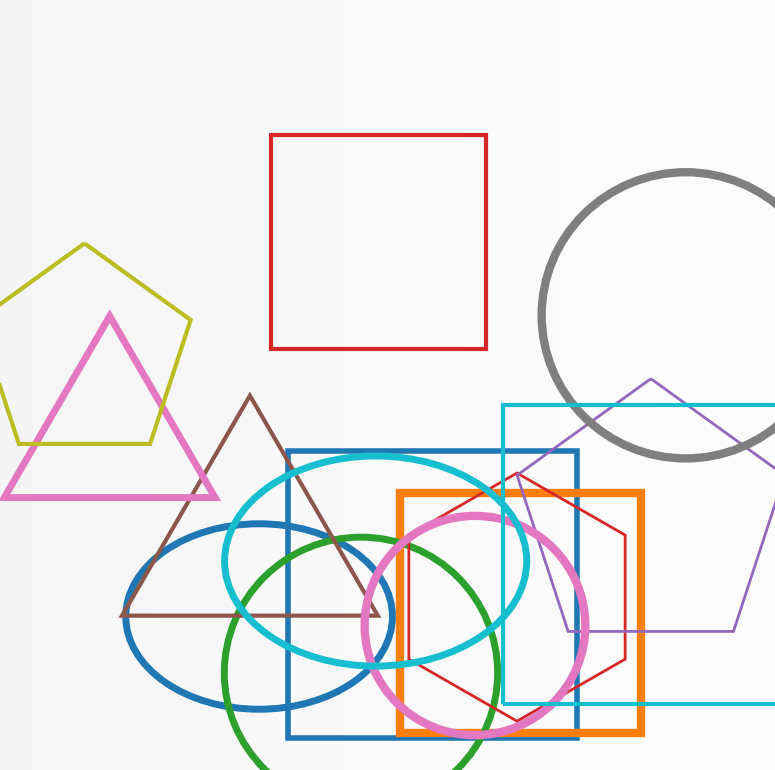[{"shape": "square", "thickness": 2, "radius": 0.93, "center": [0.558, 0.228]}, {"shape": "oval", "thickness": 2.5, "radius": 0.86, "center": [0.334, 0.199]}, {"shape": "square", "thickness": 3, "radius": 0.78, "center": [0.672, 0.204]}, {"shape": "circle", "thickness": 2.5, "radius": 0.88, "center": [0.466, 0.126]}, {"shape": "hexagon", "thickness": 1, "radius": 0.81, "center": [0.667, 0.225]}, {"shape": "square", "thickness": 1.5, "radius": 0.69, "center": [0.488, 0.686]}, {"shape": "pentagon", "thickness": 1, "radius": 0.91, "center": [0.84, 0.327]}, {"shape": "triangle", "thickness": 1.5, "radius": 0.95, "center": [0.322, 0.296]}, {"shape": "circle", "thickness": 3, "radius": 0.71, "center": [0.613, 0.188]}, {"shape": "triangle", "thickness": 2.5, "radius": 0.79, "center": [0.142, 0.432]}, {"shape": "circle", "thickness": 3, "radius": 0.93, "center": [0.885, 0.59]}, {"shape": "pentagon", "thickness": 1.5, "radius": 0.72, "center": [0.109, 0.54]}, {"shape": "oval", "thickness": 2.5, "radius": 0.97, "center": [0.485, 0.271]}, {"shape": "square", "thickness": 1.5, "radius": 0.97, "center": [0.843, 0.28]}]